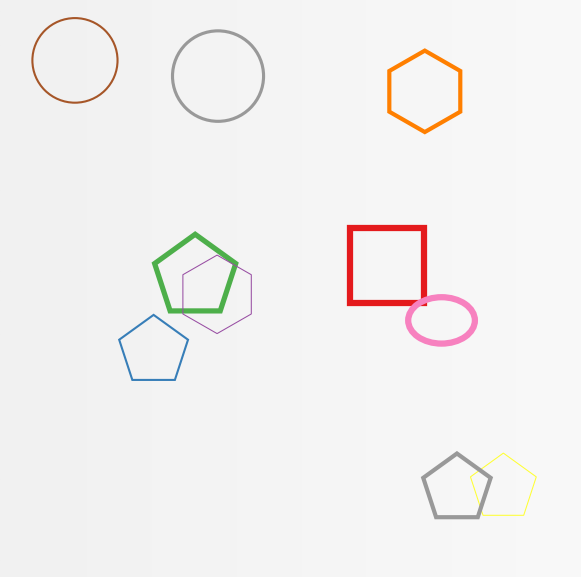[{"shape": "square", "thickness": 3, "radius": 0.32, "center": [0.666, 0.539]}, {"shape": "pentagon", "thickness": 1, "radius": 0.31, "center": [0.264, 0.392]}, {"shape": "pentagon", "thickness": 2.5, "radius": 0.37, "center": [0.336, 0.52]}, {"shape": "hexagon", "thickness": 0.5, "radius": 0.34, "center": [0.373, 0.489]}, {"shape": "hexagon", "thickness": 2, "radius": 0.35, "center": [0.731, 0.841]}, {"shape": "pentagon", "thickness": 0.5, "radius": 0.3, "center": [0.866, 0.155]}, {"shape": "circle", "thickness": 1, "radius": 0.37, "center": [0.129, 0.895]}, {"shape": "oval", "thickness": 3, "radius": 0.29, "center": [0.76, 0.444]}, {"shape": "pentagon", "thickness": 2, "radius": 0.3, "center": [0.786, 0.153]}, {"shape": "circle", "thickness": 1.5, "radius": 0.39, "center": [0.375, 0.867]}]